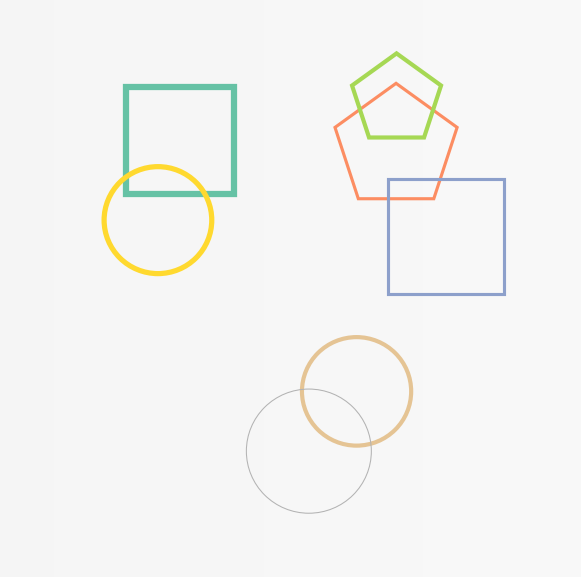[{"shape": "square", "thickness": 3, "radius": 0.46, "center": [0.31, 0.757]}, {"shape": "pentagon", "thickness": 1.5, "radius": 0.55, "center": [0.681, 0.744]}, {"shape": "square", "thickness": 1.5, "radius": 0.5, "center": [0.767, 0.589]}, {"shape": "pentagon", "thickness": 2, "radius": 0.4, "center": [0.682, 0.826]}, {"shape": "circle", "thickness": 2.5, "radius": 0.46, "center": [0.272, 0.618]}, {"shape": "circle", "thickness": 2, "radius": 0.47, "center": [0.613, 0.321]}, {"shape": "circle", "thickness": 0.5, "radius": 0.54, "center": [0.531, 0.218]}]